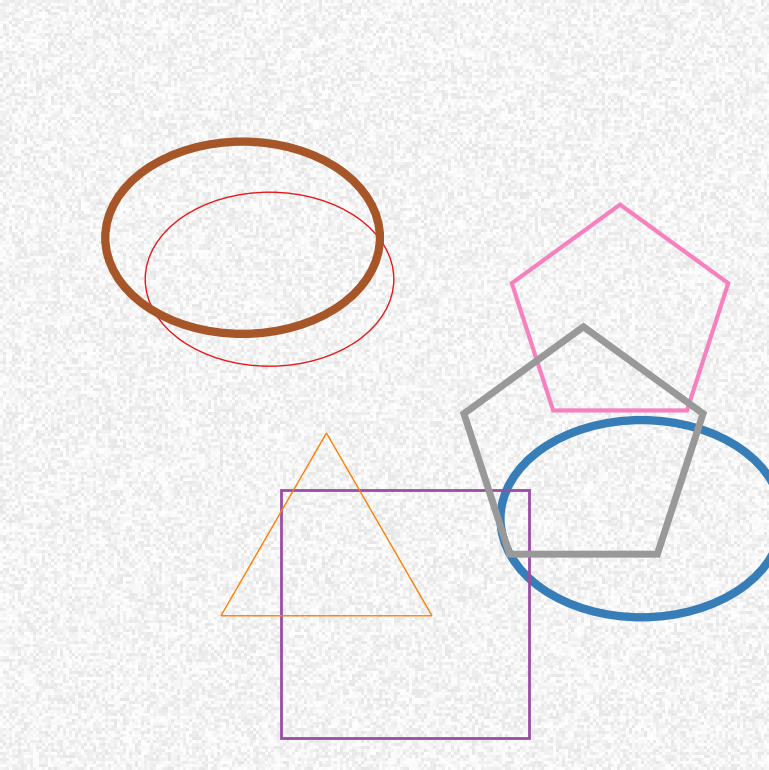[{"shape": "oval", "thickness": 0.5, "radius": 0.81, "center": [0.35, 0.637]}, {"shape": "oval", "thickness": 3, "radius": 0.91, "center": [0.833, 0.326]}, {"shape": "square", "thickness": 1, "radius": 0.8, "center": [0.526, 0.202]}, {"shape": "triangle", "thickness": 0.5, "radius": 0.79, "center": [0.424, 0.279]}, {"shape": "oval", "thickness": 3, "radius": 0.89, "center": [0.315, 0.691]}, {"shape": "pentagon", "thickness": 1.5, "radius": 0.74, "center": [0.805, 0.587]}, {"shape": "pentagon", "thickness": 2.5, "radius": 0.82, "center": [0.758, 0.412]}]